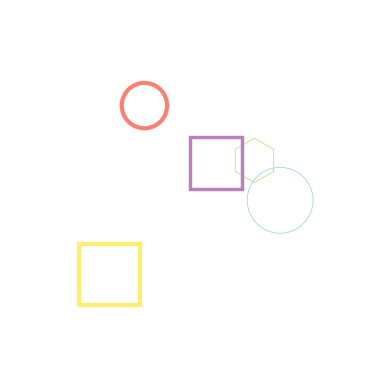[{"shape": "circle", "thickness": 0.5, "radius": 0.43, "center": [0.728, 0.48]}, {"shape": "circle", "thickness": 3, "radius": 0.29, "center": [0.375, 0.726]}, {"shape": "hexagon", "thickness": 0.5, "radius": 0.29, "center": [0.661, 0.584]}, {"shape": "square", "thickness": 2.5, "radius": 0.34, "center": [0.561, 0.577]}, {"shape": "square", "thickness": 3, "radius": 0.4, "center": [0.285, 0.287]}]